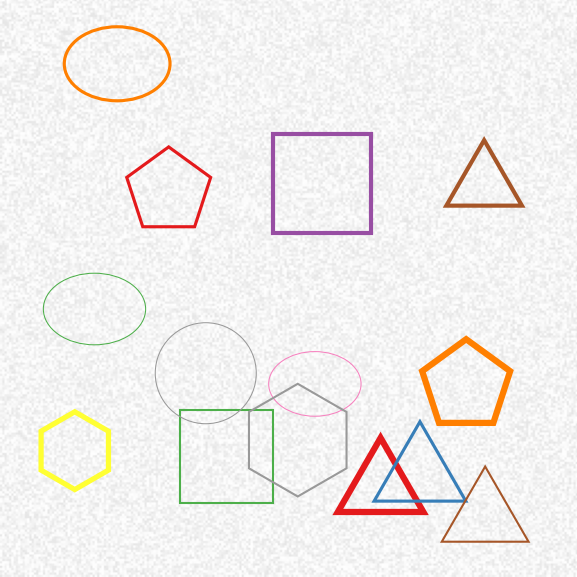[{"shape": "pentagon", "thickness": 1.5, "radius": 0.38, "center": [0.292, 0.668]}, {"shape": "triangle", "thickness": 3, "radius": 0.43, "center": [0.659, 0.155]}, {"shape": "triangle", "thickness": 1.5, "radius": 0.46, "center": [0.727, 0.177]}, {"shape": "square", "thickness": 1, "radius": 0.41, "center": [0.392, 0.209]}, {"shape": "oval", "thickness": 0.5, "radius": 0.44, "center": [0.164, 0.464]}, {"shape": "square", "thickness": 2, "radius": 0.43, "center": [0.557, 0.682]}, {"shape": "pentagon", "thickness": 3, "radius": 0.4, "center": [0.807, 0.332]}, {"shape": "oval", "thickness": 1.5, "radius": 0.46, "center": [0.203, 0.889]}, {"shape": "hexagon", "thickness": 2.5, "radius": 0.34, "center": [0.129, 0.219]}, {"shape": "triangle", "thickness": 2, "radius": 0.38, "center": [0.838, 0.681]}, {"shape": "triangle", "thickness": 1, "radius": 0.43, "center": [0.84, 0.104]}, {"shape": "oval", "thickness": 0.5, "radius": 0.4, "center": [0.545, 0.334]}, {"shape": "hexagon", "thickness": 1, "radius": 0.49, "center": [0.516, 0.237]}, {"shape": "circle", "thickness": 0.5, "radius": 0.44, "center": [0.356, 0.353]}]